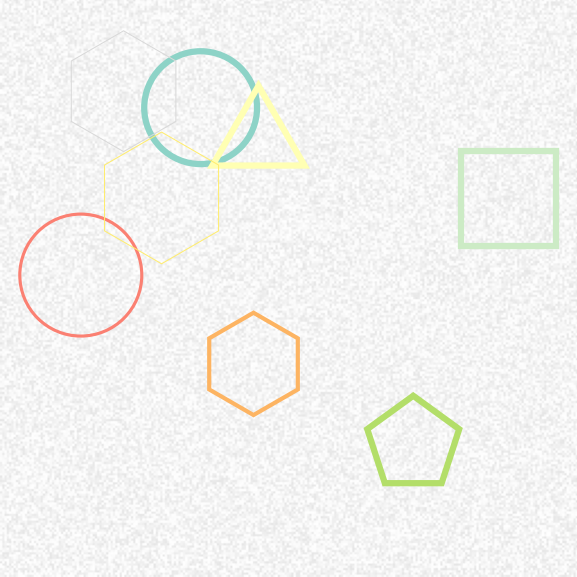[{"shape": "circle", "thickness": 3, "radius": 0.49, "center": [0.347, 0.813]}, {"shape": "triangle", "thickness": 3, "radius": 0.46, "center": [0.448, 0.759]}, {"shape": "circle", "thickness": 1.5, "radius": 0.53, "center": [0.14, 0.523]}, {"shape": "hexagon", "thickness": 2, "radius": 0.44, "center": [0.439, 0.369]}, {"shape": "pentagon", "thickness": 3, "radius": 0.42, "center": [0.716, 0.23]}, {"shape": "hexagon", "thickness": 0.5, "radius": 0.52, "center": [0.214, 0.841]}, {"shape": "square", "thickness": 3, "radius": 0.41, "center": [0.881, 0.656]}, {"shape": "hexagon", "thickness": 0.5, "radius": 0.57, "center": [0.28, 0.656]}]